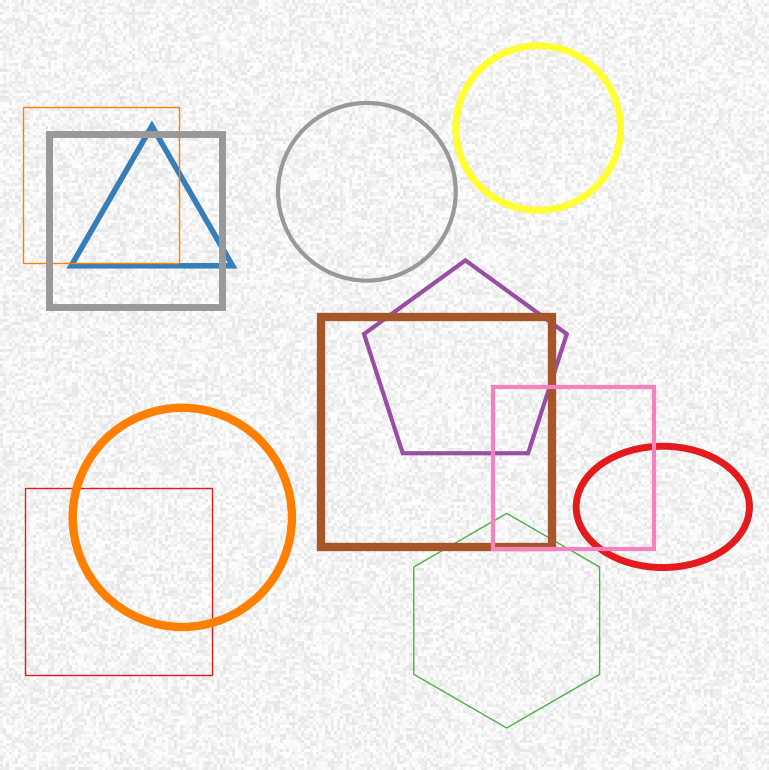[{"shape": "oval", "thickness": 2.5, "radius": 0.56, "center": [0.861, 0.342]}, {"shape": "square", "thickness": 0.5, "radius": 0.61, "center": [0.154, 0.245]}, {"shape": "triangle", "thickness": 2, "radius": 0.61, "center": [0.197, 0.715]}, {"shape": "hexagon", "thickness": 0.5, "radius": 0.7, "center": [0.658, 0.194]}, {"shape": "pentagon", "thickness": 1.5, "radius": 0.69, "center": [0.604, 0.523]}, {"shape": "square", "thickness": 0.5, "radius": 0.51, "center": [0.131, 0.76]}, {"shape": "circle", "thickness": 3, "radius": 0.71, "center": [0.237, 0.328]}, {"shape": "circle", "thickness": 2.5, "radius": 0.53, "center": [0.699, 0.834]}, {"shape": "square", "thickness": 3, "radius": 0.75, "center": [0.567, 0.439]}, {"shape": "square", "thickness": 1.5, "radius": 0.52, "center": [0.745, 0.392]}, {"shape": "square", "thickness": 2.5, "radius": 0.56, "center": [0.176, 0.714]}, {"shape": "circle", "thickness": 1.5, "radius": 0.58, "center": [0.477, 0.751]}]